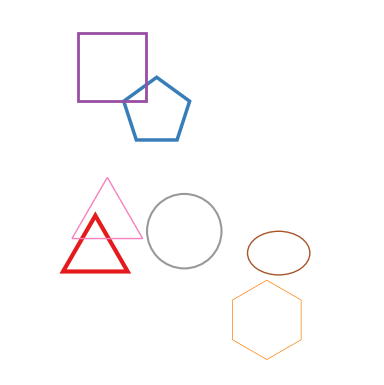[{"shape": "triangle", "thickness": 3, "radius": 0.48, "center": [0.248, 0.343]}, {"shape": "pentagon", "thickness": 2.5, "radius": 0.45, "center": [0.407, 0.709]}, {"shape": "square", "thickness": 2, "radius": 0.44, "center": [0.29, 0.825]}, {"shape": "hexagon", "thickness": 0.5, "radius": 0.52, "center": [0.693, 0.169]}, {"shape": "oval", "thickness": 1, "radius": 0.4, "center": [0.724, 0.343]}, {"shape": "triangle", "thickness": 1, "radius": 0.53, "center": [0.279, 0.433]}, {"shape": "circle", "thickness": 1.5, "radius": 0.48, "center": [0.479, 0.4]}]